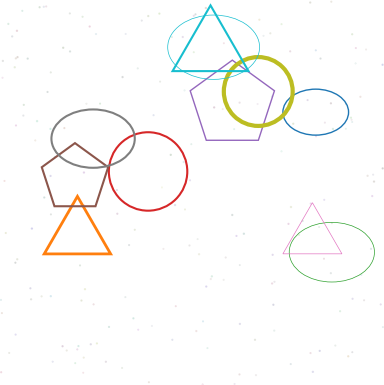[{"shape": "oval", "thickness": 1, "radius": 0.43, "center": [0.82, 0.709]}, {"shape": "triangle", "thickness": 2, "radius": 0.5, "center": [0.201, 0.39]}, {"shape": "oval", "thickness": 0.5, "radius": 0.55, "center": [0.862, 0.345]}, {"shape": "circle", "thickness": 1.5, "radius": 0.51, "center": [0.385, 0.555]}, {"shape": "pentagon", "thickness": 1, "radius": 0.58, "center": [0.603, 0.729]}, {"shape": "pentagon", "thickness": 1.5, "radius": 0.45, "center": [0.195, 0.538]}, {"shape": "triangle", "thickness": 0.5, "radius": 0.44, "center": [0.811, 0.385]}, {"shape": "oval", "thickness": 1.5, "radius": 0.54, "center": [0.242, 0.64]}, {"shape": "circle", "thickness": 3, "radius": 0.45, "center": [0.671, 0.762]}, {"shape": "triangle", "thickness": 1.5, "radius": 0.57, "center": [0.547, 0.872]}, {"shape": "oval", "thickness": 0.5, "radius": 0.6, "center": [0.555, 0.877]}]